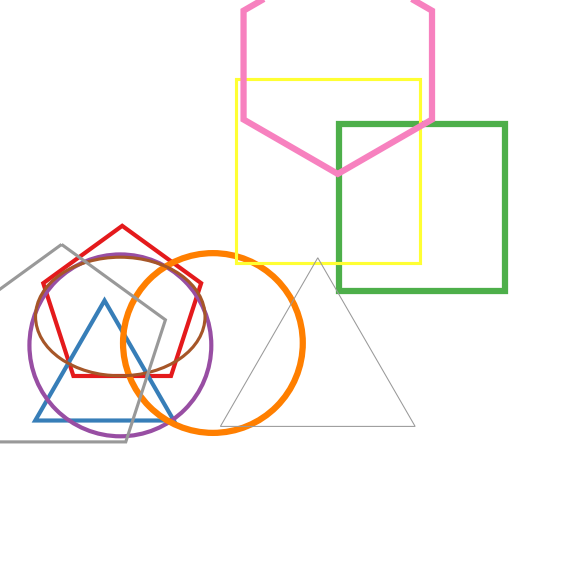[{"shape": "pentagon", "thickness": 2, "radius": 0.72, "center": [0.212, 0.464]}, {"shape": "triangle", "thickness": 2, "radius": 0.69, "center": [0.181, 0.34]}, {"shape": "square", "thickness": 3, "radius": 0.72, "center": [0.731, 0.64]}, {"shape": "circle", "thickness": 2, "radius": 0.79, "center": [0.208, 0.401]}, {"shape": "circle", "thickness": 3, "radius": 0.78, "center": [0.369, 0.405]}, {"shape": "square", "thickness": 1.5, "radius": 0.79, "center": [0.568, 0.703]}, {"shape": "oval", "thickness": 1.5, "radius": 0.73, "center": [0.208, 0.451]}, {"shape": "hexagon", "thickness": 3, "radius": 0.94, "center": [0.585, 0.886]}, {"shape": "triangle", "thickness": 0.5, "radius": 0.97, "center": [0.55, 0.358]}, {"shape": "pentagon", "thickness": 1.5, "radius": 0.95, "center": [0.107, 0.387]}]